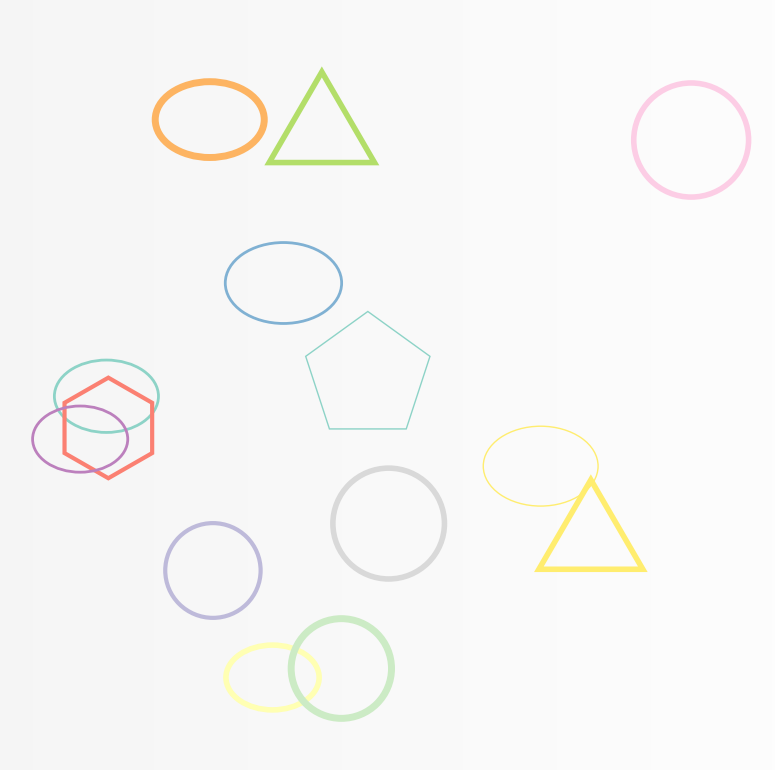[{"shape": "pentagon", "thickness": 0.5, "radius": 0.42, "center": [0.475, 0.511]}, {"shape": "oval", "thickness": 1, "radius": 0.34, "center": [0.137, 0.485]}, {"shape": "oval", "thickness": 2, "radius": 0.3, "center": [0.352, 0.12]}, {"shape": "circle", "thickness": 1.5, "radius": 0.31, "center": [0.275, 0.259]}, {"shape": "hexagon", "thickness": 1.5, "radius": 0.33, "center": [0.14, 0.444]}, {"shape": "oval", "thickness": 1, "radius": 0.38, "center": [0.366, 0.632]}, {"shape": "oval", "thickness": 2.5, "radius": 0.35, "center": [0.271, 0.845]}, {"shape": "triangle", "thickness": 2, "radius": 0.39, "center": [0.415, 0.828]}, {"shape": "circle", "thickness": 2, "radius": 0.37, "center": [0.892, 0.818]}, {"shape": "circle", "thickness": 2, "radius": 0.36, "center": [0.502, 0.32]}, {"shape": "oval", "thickness": 1, "radius": 0.31, "center": [0.103, 0.43]}, {"shape": "circle", "thickness": 2.5, "radius": 0.32, "center": [0.44, 0.132]}, {"shape": "oval", "thickness": 0.5, "radius": 0.37, "center": [0.698, 0.395]}, {"shape": "triangle", "thickness": 2, "radius": 0.39, "center": [0.762, 0.299]}]